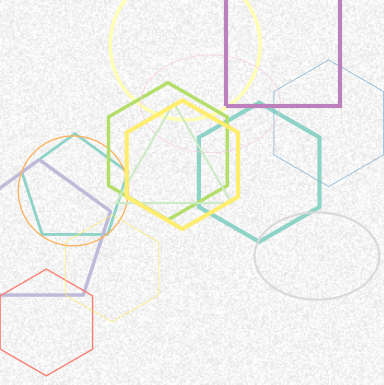[{"shape": "pentagon", "thickness": 2, "radius": 0.72, "center": [0.195, 0.508]}, {"shape": "hexagon", "thickness": 3, "radius": 0.9, "center": [0.673, 0.553]}, {"shape": "circle", "thickness": 2.5, "radius": 0.97, "center": [0.481, 0.883]}, {"shape": "pentagon", "thickness": 2.5, "radius": 0.97, "center": [0.102, 0.391]}, {"shape": "hexagon", "thickness": 1, "radius": 0.69, "center": [0.12, 0.162]}, {"shape": "hexagon", "thickness": 0.5, "radius": 0.82, "center": [0.854, 0.68]}, {"shape": "circle", "thickness": 1, "radius": 0.71, "center": [0.19, 0.504]}, {"shape": "hexagon", "thickness": 2.5, "radius": 0.89, "center": [0.436, 0.607]}, {"shape": "oval", "thickness": 0.5, "radius": 0.91, "center": [0.547, 0.73]}, {"shape": "oval", "thickness": 1.5, "radius": 0.81, "center": [0.823, 0.335]}, {"shape": "square", "thickness": 3, "radius": 0.74, "center": [0.736, 0.874]}, {"shape": "triangle", "thickness": 1.5, "radius": 0.87, "center": [0.451, 0.559]}, {"shape": "hexagon", "thickness": 0.5, "radius": 0.69, "center": [0.291, 0.303]}, {"shape": "hexagon", "thickness": 3, "radius": 0.83, "center": [0.474, 0.572]}]